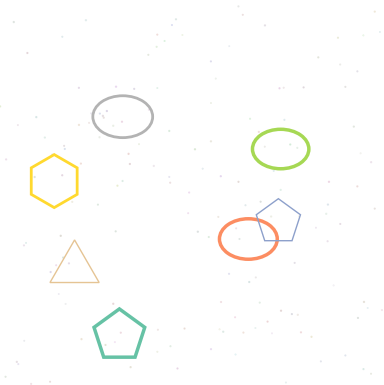[{"shape": "pentagon", "thickness": 2.5, "radius": 0.35, "center": [0.31, 0.128]}, {"shape": "oval", "thickness": 2.5, "radius": 0.38, "center": [0.645, 0.379]}, {"shape": "pentagon", "thickness": 1, "radius": 0.3, "center": [0.723, 0.424]}, {"shape": "oval", "thickness": 2.5, "radius": 0.37, "center": [0.729, 0.613]}, {"shape": "hexagon", "thickness": 2, "radius": 0.34, "center": [0.141, 0.53]}, {"shape": "triangle", "thickness": 1, "radius": 0.37, "center": [0.194, 0.303]}, {"shape": "oval", "thickness": 2, "radius": 0.39, "center": [0.319, 0.697]}]